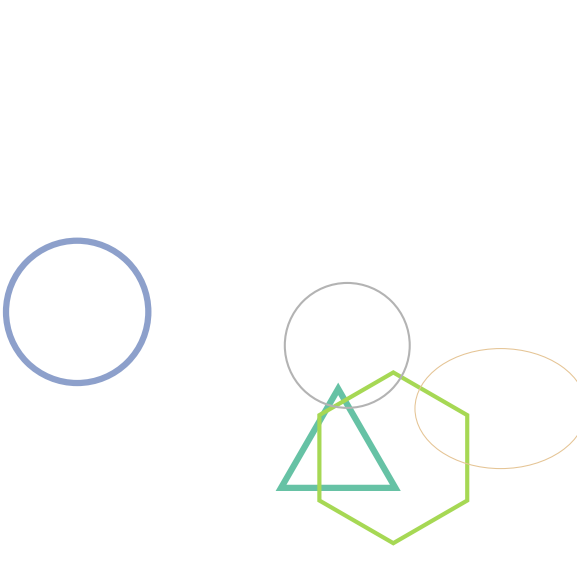[{"shape": "triangle", "thickness": 3, "radius": 0.57, "center": [0.586, 0.211]}, {"shape": "circle", "thickness": 3, "radius": 0.62, "center": [0.134, 0.459]}, {"shape": "hexagon", "thickness": 2, "radius": 0.74, "center": [0.681, 0.206]}, {"shape": "oval", "thickness": 0.5, "radius": 0.74, "center": [0.867, 0.292]}, {"shape": "circle", "thickness": 1, "radius": 0.54, "center": [0.601, 0.401]}]